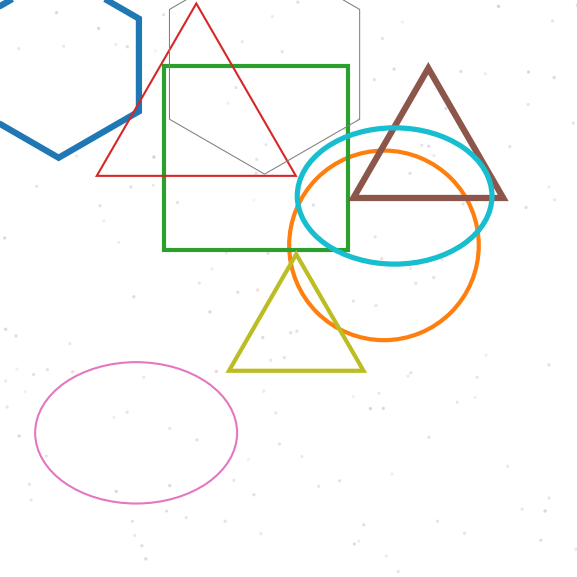[{"shape": "hexagon", "thickness": 3, "radius": 0.8, "center": [0.102, 0.887]}, {"shape": "circle", "thickness": 2, "radius": 0.82, "center": [0.665, 0.574]}, {"shape": "square", "thickness": 2, "radius": 0.8, "center": [0.444, 0.726]}, {"shape": "triangle", "thickness": 1, "radius": 1.0, "center": [0.34, 0.794]}, {"shape": "triangle", "thickness": 3, "radius": 0.75, "center": [0.742, 0.731]}, {"shape": "oval", "thickness": 1, "radius": 0.87, "center": [0.236, 0.25]}, {"shape": "hexagon", "thickness": 0.5, "radius": 0.95, "center": [0.458, 0.888]}, {"shape": "triangle", "thickness": 2, "radius": 0.67, "center": [0.513, 0.424]}, {"shape": "oval", "thickness": 2.5, "radius": 0.84, "center": [0.683, 0.66]}]